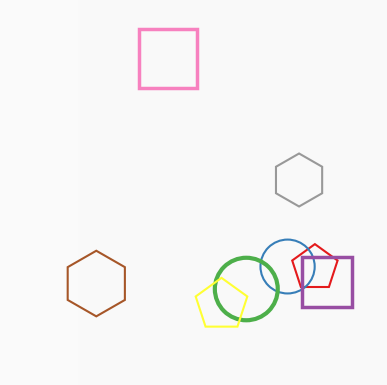[{"shape": "pentagon", "thickness": 1.5, "radius": 0.31, "center": [0.813, 0.304]}, {"shape": "circle", "thickness": 1.5, "radius": 0.35, "center": [0.742, 0.308]}, {"shape": "circle", "thickness": 3, "radius": 0.41, "center": [0.636, 0.249]}, {"shape": "square", "thickness": 2.5, "radius": 0.32, "center": [0.844, 0.268]}, {"shape": "pentagon", "thickness": 1.5, "radius": 0.35, "center": [0.572, 0.208]}, {"shape": "hexagon", "thickness": 1.5, "radius": 0.43, "center": [0.248, 0.264]}, {"shape": "square", "thickness": 2.5, "radius": 0.38, "center": [0.434, 0.848]}, {"shape": "hexagon", "thickness": 1.5, "radius": 0.34, "center": [0.772, 0.532]}]